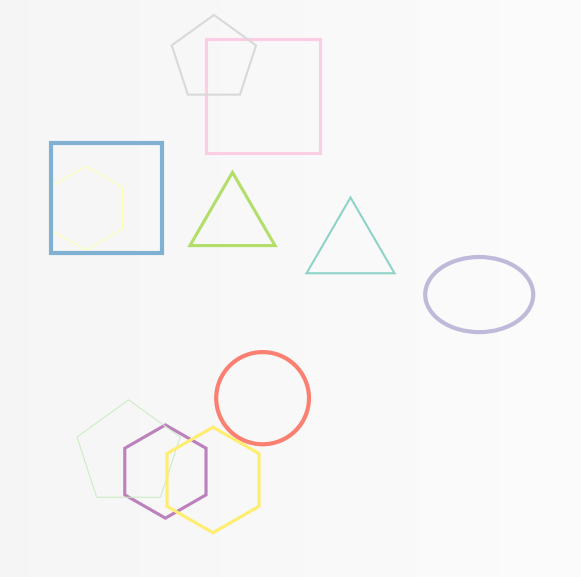[{"shape": "triangle", "thickness": 1, "radius": 0.44, "center": [0.603, 0.57]}, {"shape": "hexagon", "thickness": 0.5, "radius": 0.36, "center": [0.148, 0.638]}, {"shape": "oval", "thickness": 2, "radius": 0.46, "center": [0.824, 0.489]}, {"shape": "circle", "thickness": 2, "radius": 0.4, "center": [0.452, 0.31]}, {"shape": "square", "thickness": 2, "radius": 0.48, "center": [0.184, 0.657]}, {"shape": "triangle", "thickness": 1.5, "radius": 0.42, "center": [0.4, 0.616]}, {"shape": "square", "thickness": 1.5, "radius": 0.49, "center": [0.453, 0.833]}, {"shape": "pentagon", "thickness": 1, "radius": 0.38, "center": [0.368, 0.897]}, {"shape": "hexagon", "thickness": 1.5, "radius": 0.4, "center": [0.285, 0.183]}, {"shape": "pentagon", "thickness": 0.5, "radius": 0.47, "center": [0.221, 0.214]}, {"shape": "hexagon", "thickness": 1.5, "radius": 0.46, "center": [0.366, 0.168]}]